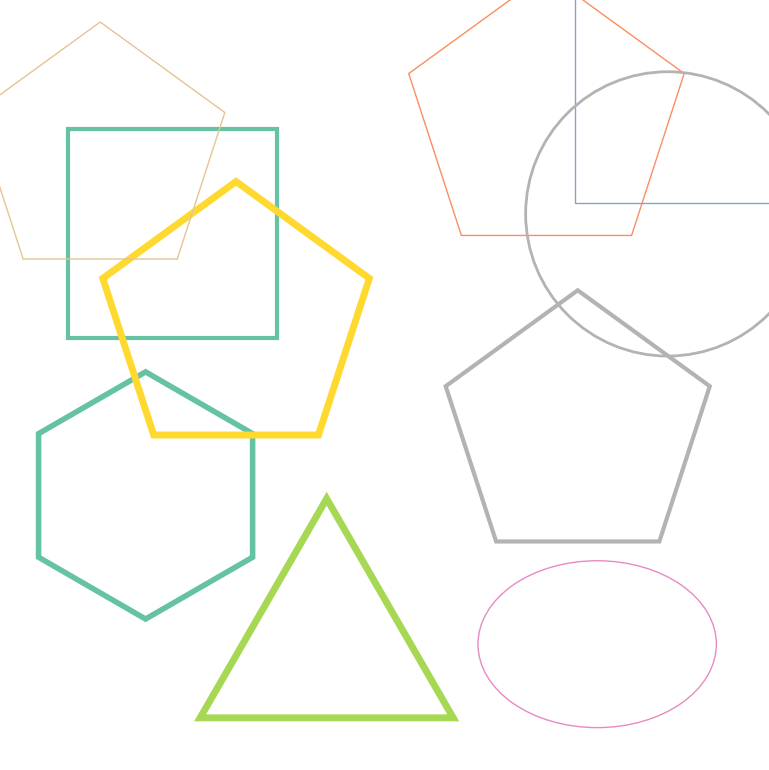[{"shape": "hexagon", "thickness": 2, "radius": 0.8, "center": [0.189, 0.357]}, {"shape": "square", "thickness": 1.5, "radius": 0.68, "center": [0.224, 0.697]}, {"shape": "pentagon", "thickness": 0.5, "radius": 0.94, "center": [0.71, 0.846]}, {"shape": "square", "thickness": 0.5, "radius": 0.76, "center": [0.897, 0.888]}, {"shape": "oval", "thickness": 0.5, "radius": 0.77, "center": [0.776, 0.163]}, {"shape": "triangle", "thickness": 2.5, "radius": 0.95, "center": [0.424, 0.163]}, {"shape": "pentagon", "thickness": 2.5, "radius": 0.91, "center": [0.307, 0.582]}, {"shape": "pentagon", "thickness": 0.5, "radius": 0.85, "center": [0.13, 0.801]}, {"shape": "pentagon", "thickness": 1.5, "radius": 0.9, "center": [0.75, 0.443]}, {"shape": "circle", "thickness": 1, "radius": 0.92, "center": [0.867, 0.722]}]